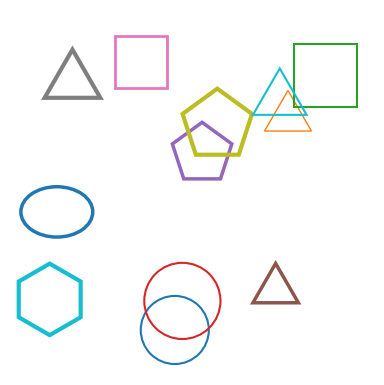[{"shape": "oval", "thickness": 2.5, "radius": 0.47, "center": [0.148, 0.45]}, {"shape": "circle", "thickness": 1.5, "radius": 0.44, "center": [0.454, 0.143]}, {"shape": "triangle", "thickness": 1, "radius": 0.35, "center": [0.748, 0.695]}, {"shape": "square", "thickness": 1.5, "radius": 0.41, "center": [0.845, 0.804]}, {"shape": "circle", "thickness": 1.5, "radius": 0.49, "center": [0.474, 0.218]}, {"shape": "pentagon", "thickness": 2.5, "radius": 0.41, "center": [0.525, 0.601]}, {"shape": "triangle", "thickness": 2.5, "radius": 0.34, "center": [0.716, 0.248]}, {"shape": "square", "thickness": 2, "radius": 0.34, "center": [0.366, 0.839]}, {"shape": "triangle", "thickness": 3, "radius": 0.42, "center": [0.188, 0.788]}, {"shape": "pentagon", "thickness": 3, "radius": 0.47, "center": [0.564, 0.675]}, {"shape": "triangle", "thickness": 1.5, "radius": 0.4, "center": [0.727, 0.742]}, {"shape": "hexagon", "thickness": 3, "radius": 0.46, "center": [0.129, 0.222]}]